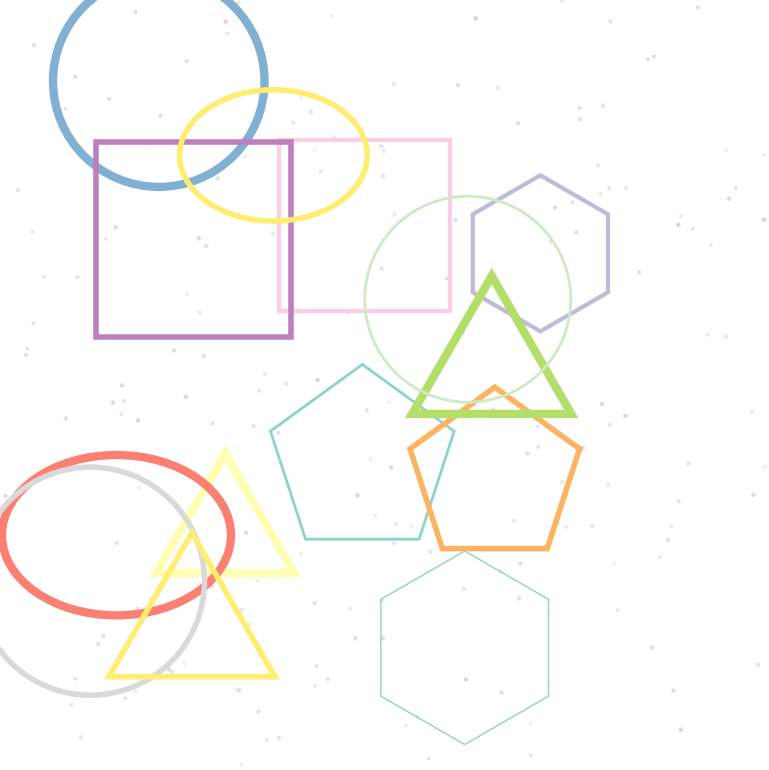[{"shape": "hexagon", "thickness": 0.5, "radius": 0.63, "center": [0.603, 0.159]}, {"shape": "pentagon", "thickness": 1, "radius": 0.63, "center": [0.471, 0.401]}, {"shape": "triangle", "thickness": 3, "radius": 0.52, "center": [0.292, 0.307]}, {"shape": "hexagon", "thickness": 1.5, "radius": 0.51, "center": [0.702, 0.671]}, {"shape": "oval", "thickness": 3, "radius": 0.74, "center": [0.151, 0.305]}, {"shape": "circle", "thickness": 3, "radius": 0.69, "center": [0.206, 0.895]}, {"shape": "pentagon", "thickness": 2, "radius": 0.58, "center": [0.643, 0.381]}, {"shape": "triangle", "thickness": 3, "radius": 0.6, "center": [0.639, 0.522]}, {"shape": "square", "thickness": 1.5, "radius": 0.56, "center": [0.474, 0.707]}, {"shape": "circle", "thickness": 2, "radius": 0.74, "center": [0.117, 0.245]}, {"shape": "square", "thickness": 2, "radius": 0.63, "center": [0.251, 0.689]}, {"shape": "circle", "thickness": 1, "radius": 0.67, "center": [0.608, 0.611]}, {"shape": "oval", "thickness": 2, "radius": 0.61, "center": [0.355, 0.798]}, {"shape": "triangle", "thickness": 2, "radius": 0.62, "center": [0.249, 0.183]}]